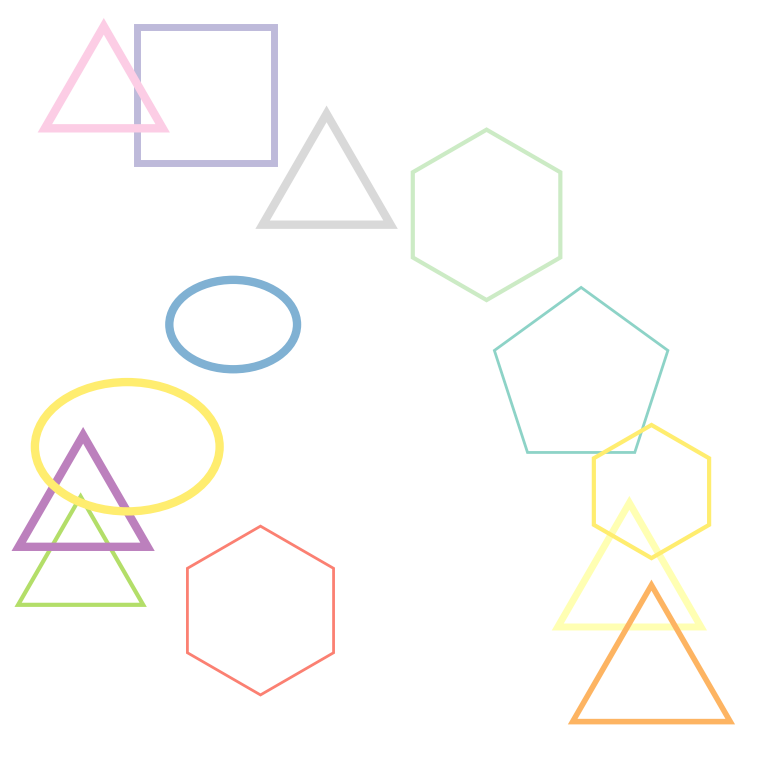[{"shape": "pentagon", "thickness": 1, "radius": 0.59, "center": [0.755, 0.508]}, {"shape": "triangle", "thickness": 2.5, "radius": 0.54, "center": [0.817, 0.239]}, {"shape": "square", "thickness": 2.5, "radius": 0.44, "center": [0.267, 0.876]}, {"shape": "hexagon", "thickness": 1, "radius": 0.55, "center": [0.338, 0.207]}, {"shape": "oval", "thickness": 3, "radius": 0.41, "center": [0.303, 0.578]}, {"shape": "triangle", "thickness": 2, "radius": 0.59, "center": [0.846, 0.122]}, {"shape": "triangle", "thickness": 1.5, "radius": 0.47, "center": [0.105, 0.261]}, {"shape": "triangle", "thickness": 3, "radius": 0.44, "center": [0.135, 0.878]}, {"shape": "triangle", "thickness": 3, "radius": 0.48, "center": [0.424, 0.756]}, {"shape": "triangle", "thickness": 3, "radius": 0.48, "center": [0.108, 0.338]}, {"shape": "hexagon", "thickness": 1.5, "radius": 0.55, "center": [0.632, 0.721]}, {"shape": "oval", "thickness": 3, "radius": 0.6, "center": [0.165, 0.42]}, {"shape": "hexagon", "thickness": 1.5, "radius": 0.43, "center": [0.846, 0.362]}]